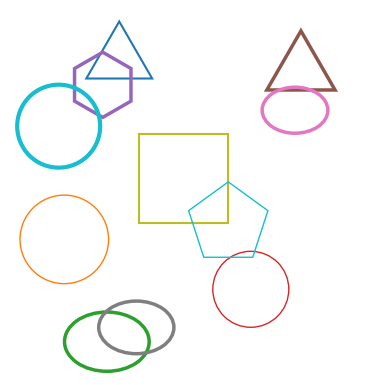[{"shape": "triangle", "thickness": 1.5, "radius": 0.49, "center": [0.31, 0.845]}, {"shape": "circle", "thickness": 1, "radius": 0.57, "center": [0.167, 0.378]}, {"shape": "oval", "thickness": 2.5, "radius": 0.55, "center": [0.278, 0.113]}, {"shape": "circle", "thickness": 1, "radius": 0.49, "center": [0.651, 0.249]}, {"shape": "hexagon", "thickness": 2.5, "radius": 0.42, "center": [0.267, 0.78]}, {"shape": "triangle", "thickness": 2.5, "radius": 0.51, "center": [0.782, 0.817]}, {"shape": "oval", "thickness": 2.5, "radius": 0.43, "center": [0.766, 0.714]}, {"shape": "oval", "thickness": 2.5, "radius": 0.49, "center": [0.354, 0.15]}, {"shape": "square", "thickness": 1.5, "radius": 0.58, "center": [0.476, 0.537]}, {"shape": "circle", "thickness": 3, "radius": 0.54, "center": [0.152, 0.672]}, {"shape": "pentagon", "thickness": 1, "radius": 0.54, "center": [0.593, 0.419]}]